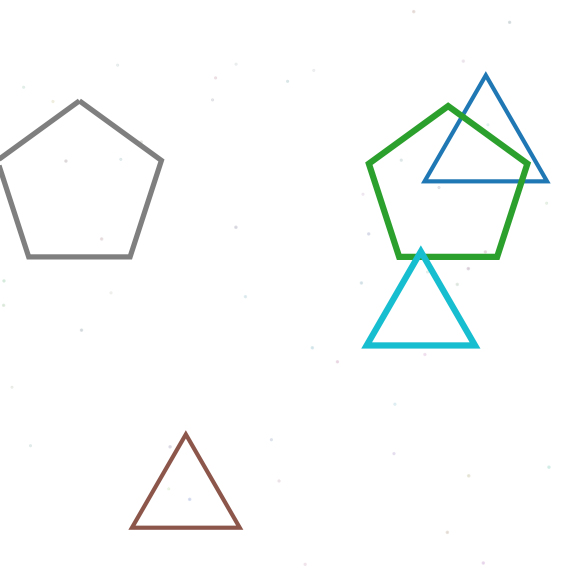[{"shape": "triangle", "thickness": 2, "radius": 0.61, "center": [0.841, 0.746]}, {"shape": "pentagon", "thickness": 3, "radius": 0.72, "center": [0.776, 0.671]}, {"shape": "triangle", "thickness": 2, "radius": 0.54, "center": [0.322, 0.139]}, {"shape": "pentagon", "thickness": 2.5, "radius": 0.75, "center": [0.137, 0.675]}, {"shape": "triangle", "thickness": 3, "radius": 0.54, "center": [0.729, 0.455]}]